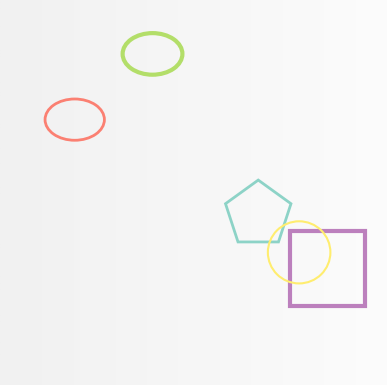[{"shape": "pentagon", "thickness": 2, "radius": 0.44, "center": [0.666, 0.443]}, {"shape": "oval", "thickness": 2, "radius": 0.38, "center": [0.193, 0.689]}, {"shape": "oval", "thickness": 3, "radius": 0.39, "center": [0.394, 0.86]}, {"shape": "square", "thickness": 3, "radius": 0.49, "center": [0.845, 0.302]}, {"shape": "circle", "thickness": 1.5, "radius": 0.4, "center": [0.772, 0.345]}]